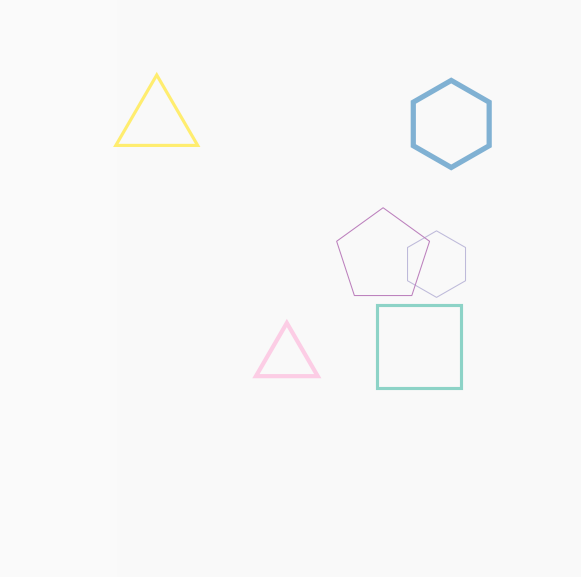[{"shape": "square", "thickness": 1.5, "radius": 0.36, "center": [0.721, 0.399]}, {"shape": "hexagon", "thickness": 0.5, "radius": 0.29, "center": [0.751, 0.542]}, {"shape": "hexagon", "thickness": 2.5, "radius": 0.38, "center": [0.776, 0.784]}, {"shape": "triangle", "thickness": 2, "radius": 0.31, "center": [0.493, 0.378]}, {"shape": "pentagon", "thickness": 0.5, "radius": 0.42, "center": [0.659, 0.555]}, {"shape": "triangle", "thickness": 1.5, "radius": 0.41, "center": [0.27, 0.788]}]